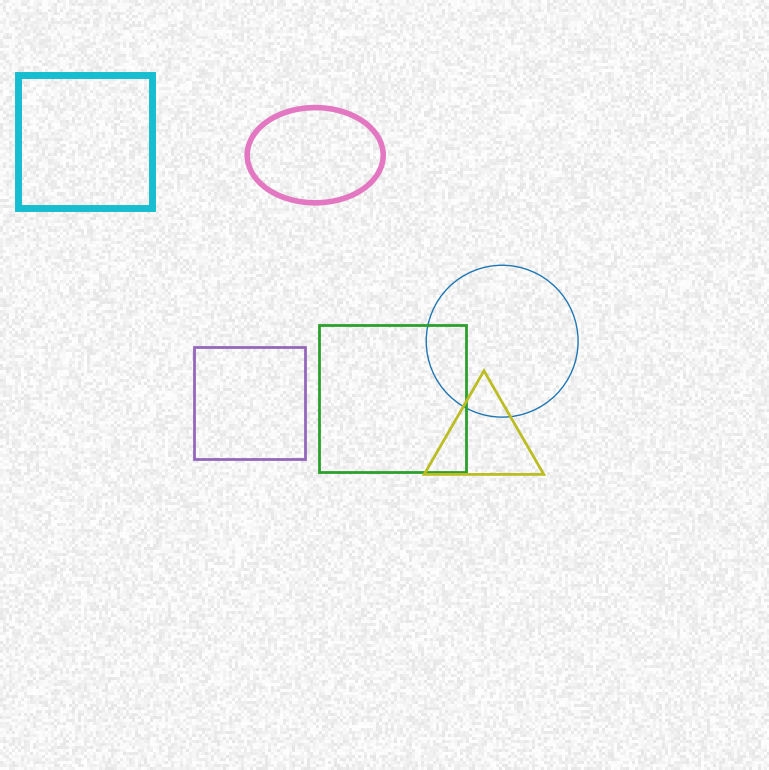[{"shape": "circle", "thickness": 0.5, "radius": 0.49, "center": [0.652, 0.557]}, {"shape": "square", "thickness": 1, "radius": 0.48, "center": [0.51, 0.483]}, {"shape": "square", "thickness": 1, "radius": 0.36, "center": [0.324, 0.476]}, {"shape": "oval", "thickness": 2, "radius": 0.44, "center": [0.409, 0.798]}, {"shape": "triangle", "thickness": 1, "radius": 0.45, "center": [0.629, 0.429]}, {"shape": "square", "thickness": 2.5, "radius": 0.43, "center": [0.111, 0.816]}]